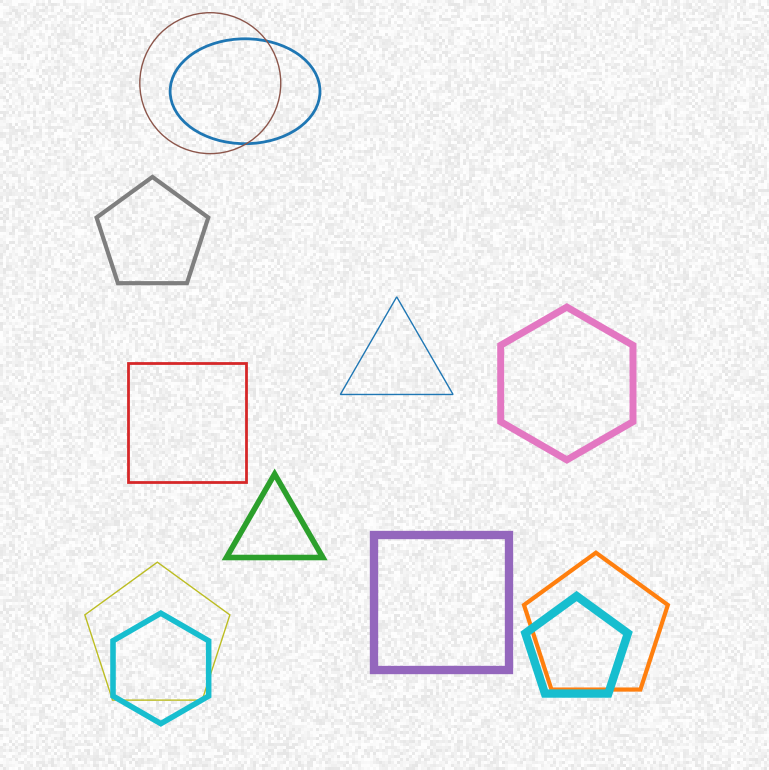[{"shape": "triangle", "thickness": 0.5, "radius": 0.42, "center": [0.515, 0.53]}, {"shape": "oval", "thickness": 1, "radius": 0.49, "center": [0.318, 0.881]}, {"shape": "pentagon", "thickness": 1.5, "radius": 0.49, "center": [0.774, 0.184]}, {"shape": "triangle", "thickness": 2, "radius": 0.36, "center": [0.357, 0.312]}, {"shape": "square", "thickness": 1, "radius": 0.39, "center": [0.243, 0.451]}, {"shape": "square", "thickness": 3, "radius": 0.44, "center": [0.573, 0.218]}, {"shape": "circle", "thickness": 0.5, "radius": 0.46, "center": [0.273, 0.892]}, {"shape": "hexagon", "thickness": 2.5, "radius": 0.5, "center": [0.736, 0.502]}, {"shape": "pentagon", "thickness": 1.5, "radius": 0.38, "center": [0.198, 0.694]}, {"shape": "pentagon", "thickness": 0.5, "radius": 0.5, "center": [0.204, 0.171]}, {"shape": "hexagon", "thickness": 2, "radius": 0.36, "center": [0.209, 0.132]}, {"shape": "pentagon", "thickness": 3, "radius": 0.35, "center": [0.749, 0.156]}]